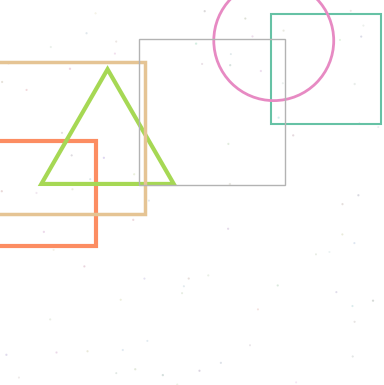[{"shape": "square", "thickness": 1.5, "radius": 0.72, "center": [0.846, 0.822]}, {"shape": "square", "thickness": 3, "radius": 0.68, "center": [0.112, 0.498]}, {"shape": "circle", "thickness": 2, "radius": 0.78, "center": [0.711, 0.894]}, {"shape": "triangle", "thickness": 3, "radius": 0.99, "center": [0.279, 0.622]}, {"shape": "square", "thickness": 2.5, "radius": 0.99, "center": [0.179, 0.642]}, {"shape": "square", "thickness": 1, "radius": 0.95, "center": [0.551, 0.708]}]